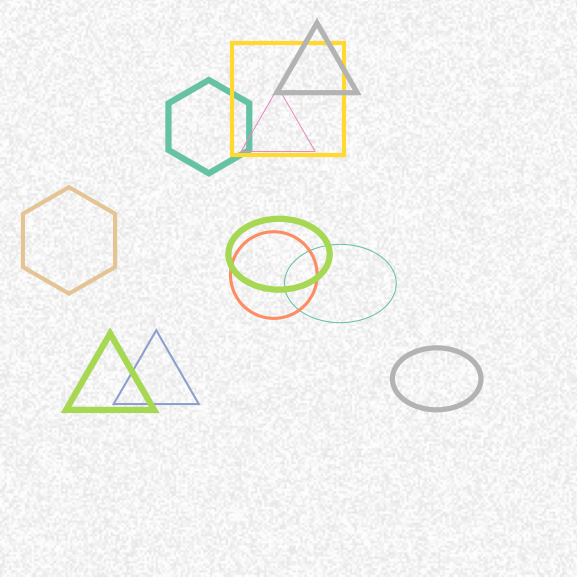[{"shape": "hexagon", "thickness": 3, "radius": 0.4, "center": [0.362, 0.78]}, {"shape": "oval", "thickness": 0.5, "radius": 0.48, "center": [0.589, 0.508]}, {"shape": "circle", "thickness": 1.5, "radius": 0.37, "center": [0.474, 0.523]}, {"shape": "triangle", "thickness": 1, "radius": 0.43, "center": [0.271, 0.342]}, {"shape": "triangle", "thickness": 0.5, "radius": 0.37, "center": [0.482, 0.774]}, {"shape": "oval", "thickness": 3, "radius": 0.44, "center": [0.483, 0.559]}, {"shape": "triangle", "thickness": 3, "radius": 0.44, "center": [0.191, 0.333]}, {"shape": "square", "thickness": 2, "radius": 0.49, "center": [0.499, 0.828]}, {"shape": "hexagon", "thickness": 2, "radius": 0.46, "center": [0.119, 0.583]}, {"shape": "oval", "thickness": 2.5, "radius": 0.38, "center": [0.756, 0.343]}, {"shape": "triangle", "thickness": 2.5, "radius": 0.4, "center": [0.549, 0.879]}]